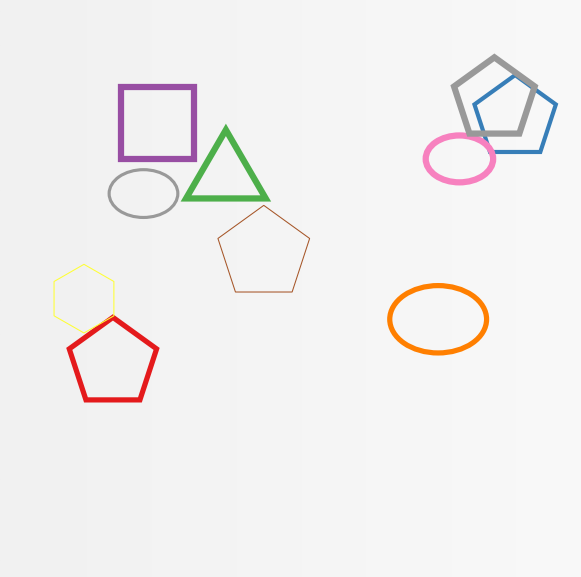[{"shape": "pentagon", "thickness": 2.5, "radius": 0.39, "center": [0.194, 0.371]}, {"shape": "pentagon", "thickness": 2, "radius": 0.37, "center": [0.886, 0.796]}, {"shape": "triangle", "thickness": 3, "radius": 0.4, "center": [0.389, 0.695]}, {"shape": "square", "thickness": 3, "radius": 0.31, "center": [0.271, 0.787]}, {"shape": "oval", "thickness": 2.5, "radius": 0.42, "center": [0.754, 0.446]}, {"shape": "hexagon", "thickness": 0.5, "radius": 0.3, "center": [0.144, 0.482]}, {"shape": "pentagon", "thickness": 0.5, "radius": 0.41, "center": [0.454, 0.561]}, {"shape": "oval", "thickness": 3, "radius": 0.29, "center": [0.79, 0.724]}, {"shape": "oval", "thickness": 1.5, "radius": 0.3, "center": [0.247, 0.664]}, {"shape": "pentagon", "thickness": 3, "radius": 0.36, "center": [0.851, 0.827]}]